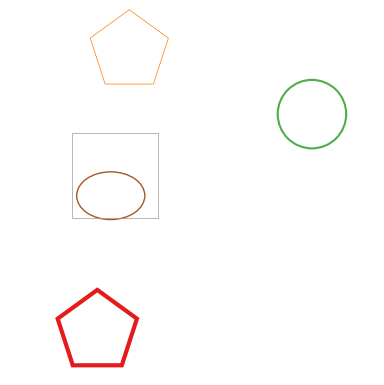[{"shape": "pentagon", "thickness": 3, "radius": 0.54, "center": [0.253, 0.139]}, {"shape": "circle", "thickness": 1.5, "radius": 0.44, "center": [0.81, 0.704]}, {"shape": "pentagon", "thickness": 0.5, "radius": 0.53, "center": [0.336, 0.868]}, {"shape": "oval", "thickness": 1, "radius": 0.44, "center": [0.288, 0.492]}, {"shape": "square", "thickness": 0.5, "radius": 0.55, "center": [0.299, 0.545]}]